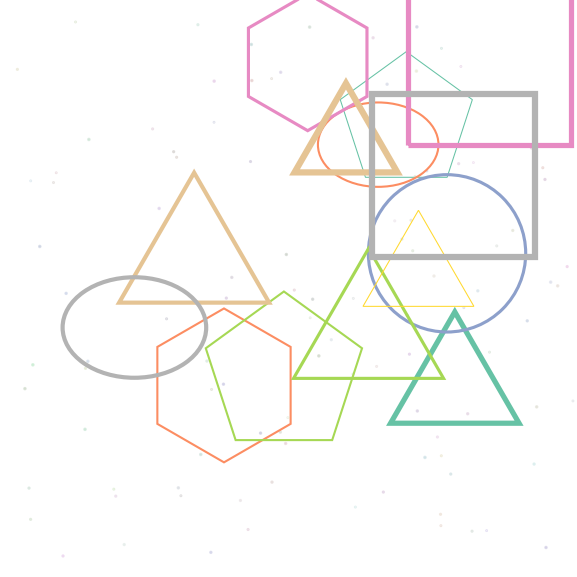[{"shape": "pentagon", "thickness": 0.5, "radius": 0.6, "center": [0.704, 0.789]}, {"shape": "triangle", "thickness": 2.5, "radius": 0.64, "center": [0.788, 0.331]}, {"shape": "hexagon", "thickness": 1, "radius": 0.67, "center": [0.388, 0.332]}, {"shape": "oval", "thickness": 1, "radius": 0.52, "center": [0.655, 0.749]}, {"shape": "circle", "thickness": 1.5, "radius": 0.68, "center": [0.774, 0.56]}, {"shape": "square", "thickness": 2.5, "radius": 0.7, "center": [0.848, 0.889]}, {"shape": "hexagon", "thickness": 1.5, "radius": 0.59, "center": [0.533, 0.891]}, {"shape": "pentagon", "thickness": 1, "radius": 0.71, "center": [0.492, 0.352]}, {"shape": "triangle", "thickness": 1.5, "radius": 0.75, "center": [0.638, 0.419]}, {"shape": "triangle", "thickness": 0.5, "radius": 0.55, "center": [0.725, 0.524]}, {"shape": "triangle", "thickness": 3, "radius": 0.51, "center": [0.599, 0.752]}, {"shape": "triangle", "thickness": 2, "radius": 0.75, "center": [0.336, 0.55]}, {"shape": "square", "thickness": 3, "radius": 0.71, "center": [0.785, 0.695]}, {"shape": "oval", "thickness": 2, "radius": 0.62, "center": [0.233, 0.432]}]